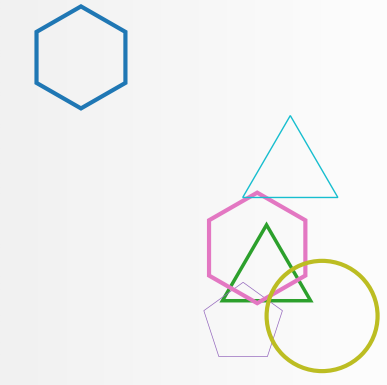[{"shape": "hexagon", "thickness": 3, "radius": 0.66, "center": [0.209, 0.851]}, {"shape": "triangle", "thickness": 2.5, "radius": 0.66, "center": [0.688, 0.285]}, {"shape": "pentagon", "thickness": 0.5, "radius": 0.53, "center": [0.627, 0.16]}, {"shape": "hexagon", "thickness": 3, "radius": 0.72, "center": [0.664, 0.356]}, {"shape": "circle", "thickness": 3, "radius": 0.72, "center": [0.831, 0.179]}, {"shape": "triangle", "thickness": 1, "radius": 0.71, "center": [0.749, 0.558]}]